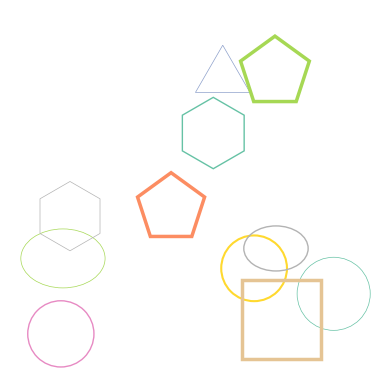[{"shape": "hexagon", "thickness": 1, "radius": 0.46, "center": [0.554, 0.654]}, {"shape": "circle", "thickness": 0.5, "radius": 0.47, "center": [0.867, 0.237]}, {"shape": "pentagon", "thickness": 2.5, "radius": 0.46, "center": [0.444, 0.46]}, {"shape": "triangle", "thickness": 0.5, "radius": 0.41, "center": [0.579, 0.801]}, {"shape": "circle", "thickness": 1, "radius": 0.43, "center": [0.158, 0.133]}, {"shape": "oval", "thickness": 0.5, "radius": 0.55, "center": [0.164, 0.329]}, {"shape": "pentagon", "thickness": 2.5, "radius": 0.47, "center": [0.714, 0.812]}, {"shape": "circle", "thickness": 1.5, "radius": 0.43, "center": [0.66, 0.303]}, {"shape": "square", "thickness": 2.5, "radius": 0.51, "center": [0.731, 0.171]}, {"shape": "oval", "thickness": 1, "radius": 0.42, "center": [0.717, 0.355]}, {"shape": "hexagon", "thickness": 0.5, "radius": 0.45, "center": [0.182, 0.439]}]